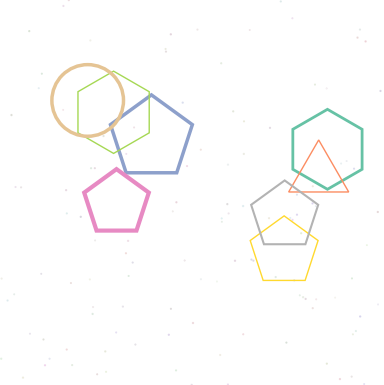[{"shape": "hexagon", "thickness": 2, "radius": 0.52, "center": [0.851, 0.612]}, {"shape": "triangle", "thickness": 1, "radius": 0.45, "center": [0.828, 0.546]}, {"shape": "pentagon", "thickness": 2.5, "radius": 0.56, "center": [0.393, 0.642]}, {"shape": "pentagon", "thickness": 3, "radius": 0.44, "center": [0.303, 0.472]}, {"shape": "hexagon", "thickness": 1, "radius": 0.53, "center": [0.295, 0.708]}, {"shape": "pentagon", "thickness": 1, "radius": 0.46, "center": [0.738, 0.347]}, {"shape": "circle", "thickness": 2.5, "radius": 0.47, "center": [0.228, 0.739]}, {"shape": "pentagon", "thickness": 1.5, "radius": 0.46, "center": [0.739, 0.44]}]